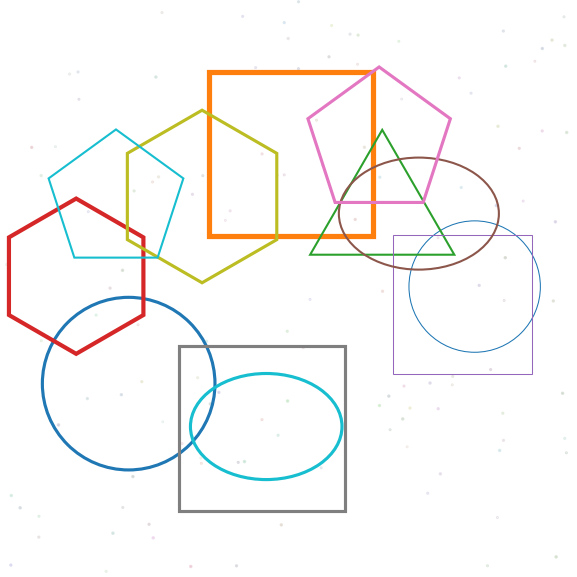[{"shape": "circle", "thickness": 0.5, "radius": 0.57, "center": [0.822, 0.503]}, {"shape": "circle", "thickness": 1.5, "radius": 0.75, "center": [0.223, 0.335]}, {"shape": "square", "thickness": 2.5, "radius": 0.71, "center": [0.504, 0.732]}, {"shape": "triangle", "thickness": 1, "radius": 0.72, "center": [0.662, 0.63]}, {"shape": "hexagon", "thickness": 2, "radius": 0.67, "center": [0.132, 0.521]}, {"shape": "square", "thickness": 0.5, "radius": 0.6, "center": [0.801, 0.472]}, {"shape": "oval", "thickness": 1, "radius": 0.69, "center": [0.725, 0.629]}, {"shape": "pentagon", "thickness": 1.5, "radius": 0.65, "center": [0.657, 0.753]}, {"shape": "square", "thickness": 1.5, "radius": 0.72, "center": [0.454, 0.257]}, {"shape": "hexagon", "thickness": 1.5, "radius": 0.75, "center": [0.35, 0.659]}, {"shape": "oval", "thickness": 1.5, "radius": 0.66, "center": [0.461, 0.261]}, {"shape": "pentagon", "thickness": 1, "radius": 0.61, "center": [0.201, 0.652]}]